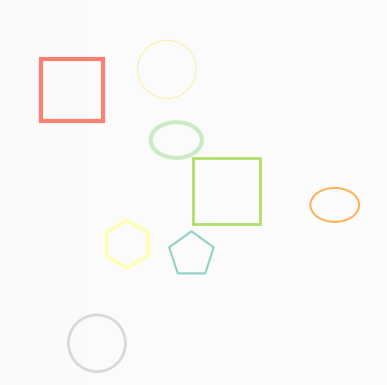[{"shape": "pentagon", "thickness": 1.5, "radius": 0.3, "center": [0.494, 0.339]}, {"shape": "hexagon", "thickness": 2.5, "radius": 0.31, "center": [0.328, 0.366]}, {"shape": "square", "thickness": 3, "radius": 0.4, "center": [0.186, 0.766]}, {"shape": "oval", "thickness": 1.5, "radius": 0.31, "center": [0.864, 0.468]}, {"shape": "square", "thickness": 2, "radius": 0.43, "center": [0.584, 0.503]}, {"shape": "circle", "thickness": 2, "radius": 0.37, "center": [0.25, 0.108]}, {"shape": "oval", "thickness": 3, "radius": 0.33, "center": [0.455, 0.636]}, {"shape": "circle", "thickness": 0.5, "radius": 0.38, "center": [0.431, 0.82]}]